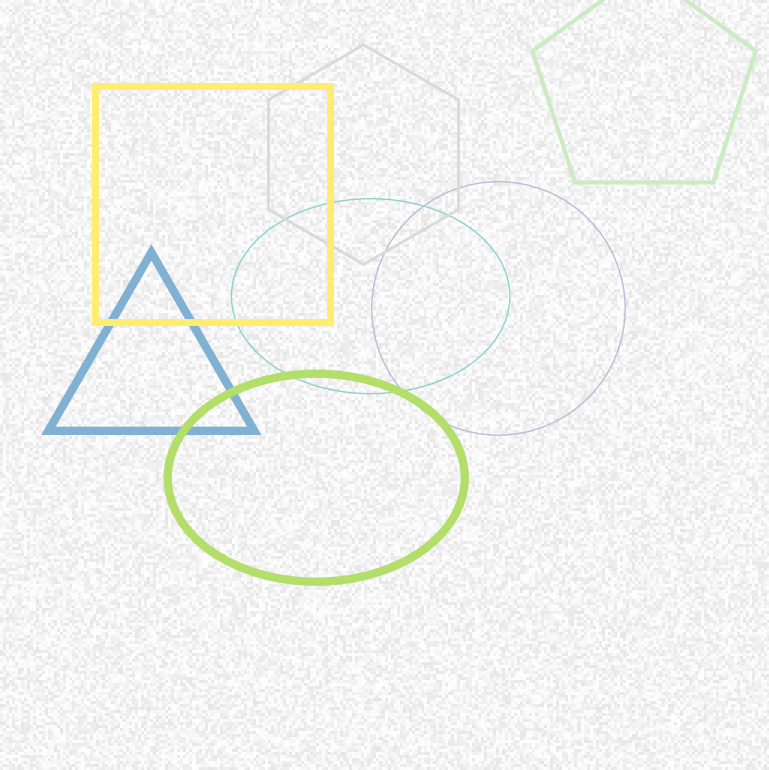[{"shape": "oval", "thickness": 0.5, "radius": 0.9, "center": [0.481, 0.615]}, {"shape": "circle", "thickness": 0.5, "radius": 0.82, "center": [0.647, 0.599]}, {"shape": "triangle", "thickness": 3, "radius": 0.77, "center": [0.197, 0.518]}, {"shape": "oval", "thickness": 3, "radius": 0.96, "center": [0.411, 0.38]}, {"shape": "hexagon", "thickness": 1, "radius": 0.71, "center": [0.472, 0.799]}, {"shape": "pentagon", "thickness": 1.5, "radius": 0.76, "center": [0.837, 0.887]}, {"shape": "square", "thickness": 2.5, "radius": 0.77, "center": [0.276, 0.735]}]